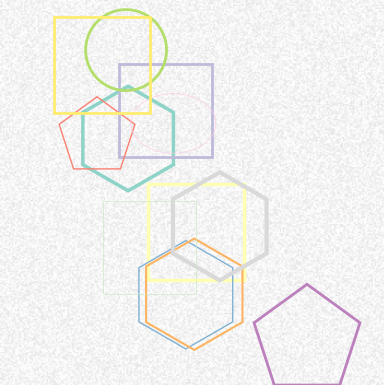[{"shape": "hexagon", "thickness": 2.5, "radius": 0.68, "center": [0.333, 0.64]}, {"shape": "square", "thickness": 2.5, "radius": 0.62, "center": [0.509, 0.397]}, {"shape": "square", "thickness": 2, "radius": 0.6, "center": [0.43, 0.713]}, {"shape": "pentagon", "thickness": 1, "radius": 0.52, "center": [0.252, 0.645]}, {"shape": "hexagon", "thickness": 1, "radius": 0.7, "center": [0.483, 0.234]}, {"shape": "hexagon", "thickness": 1.5, "radius": 0.72, "center": [0.505, 0.236]}, {"shape": "circle", "thickness": 2, "radius": 0.53, "center": [0.327, 0.87]}, {"shape": "oval", "thickness": 0.5, "radius": 0.55, "center": [0.45, 0.679]}, {"shape": "hexagon", "thickness": 3, "radius": 0.7, "center": [0.571, 0.412]}, {"shape": "pentagon", "thickness": 2, "radius": 0.72, "center": [0.797, 0.117]}, {"shape": "square", "thickness": 0.5, "radius": 0.6, "center": [0.388, 0.356]}, {"shape": "square", "thickness": 2, "radius": 0.63, "center": [0.265, 0.831]}]